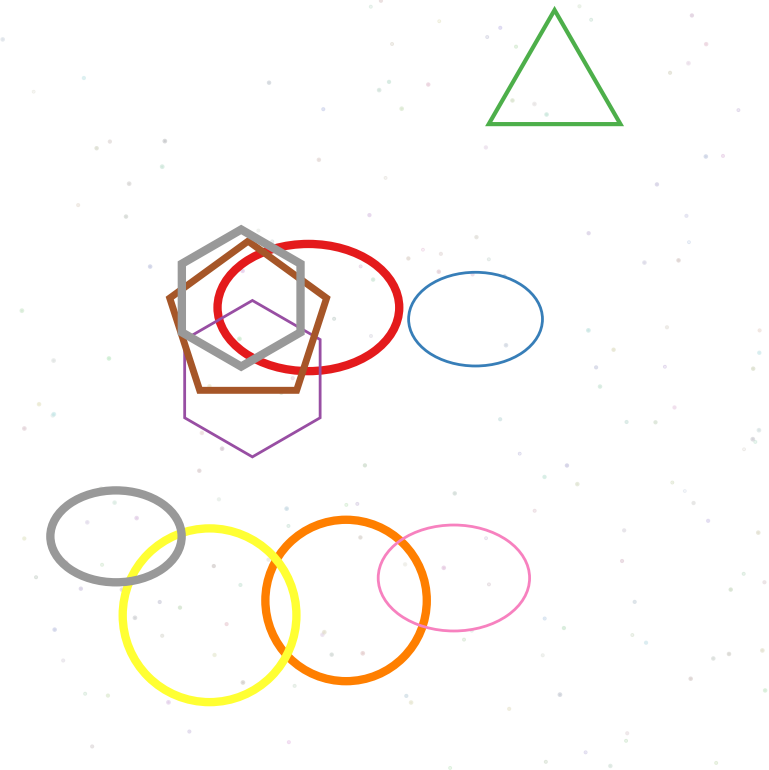[{"shape": "oval", "thickness": 3, "radius": 0.59, "center": [0.4, 0.601]}, {"shape": "oval", "thickness": 1, "radius": 0.43, "center": [0.618, 0.586]}, {"shape": "triangle", "thickness": 1.5, "radius": 0.49, "center": [0.72, 0.888]}, {"shape": "hexagon", "thickness": 1, "radius": 0.51, "center": [0.328, 0.508]}, {"shape": "circle", "thickness": 3, "radius": 0.52, "center": [0.449, 0.22]}, {"shape": "circle", "thickness": 3, "radius": 0.56, "center": [0.272, 0.201]}, {"shape": "pentagon", "thickness": 2.5, "radius": 0.54, "center": [0.322, 0.58]}, {"shape": "oval", "thickness": 1, "radius": 0.49, "center": [0.589, 0.249]}, {"shape": "hexagon", "thickness": 3, "radius": 0.44, "center": [0.313, 0.613]}, {"shape": "oval", "thickness": 3, "radius": 0.43, "center": [0.151, 0.303]}]